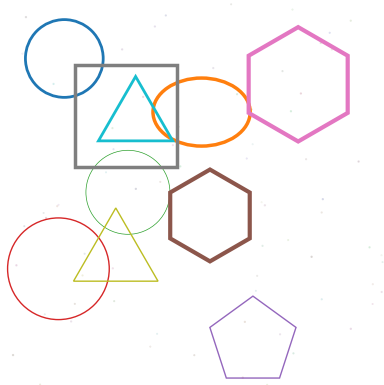[{"shape": "circle", "thickness": 2, "radius": 0.5, "center": [0.167, 0.848]}, {"shape": "oval", "thickness": 2.5, "radius": 0.63, "center": [0.524, 0.709]}, {"shape": "circle", "thickness": 0.5, "radius": 0.55, "center": [0.332, 0.5]}, {"shape": "circle", "thickness": 1, "radius": 0.66, "center": [0.152, 0.302]}, {"shape": "pentagon", "thickness": 1, "radius": 0.59, "center": [0.657, 0.113]}, {"shape": "hexagon", "thickness": 3, "radius": 0.6, "center": [0.545, 0.44]}, {"shape": "hexagon", "thickness": 3, "radius": 0.74, "center": [0.774, 0.781]}, {"shape": "square", "thickness": 2.5, "radius": 0.66, "center": [0.326, 0.699]}, {"shape": "triangle", "thickness": 1, "radius": 0.63, "center": [0.301, 0.333]}, {"shape": "triangle", "thickness": 2, "radius": 0.56, "center": [0.352, 0.69]}]